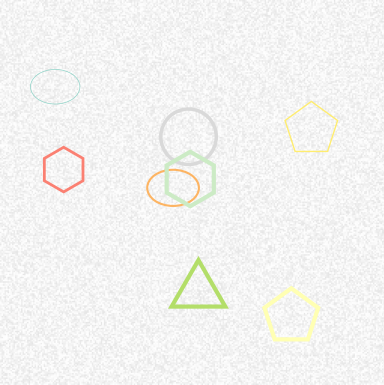[{"shape": "oval", "thickness": 0.5, "radius": 0.32, "center": [0.143, 0.775]}, {"shape": "pentagon", "thickness": 3, "radius": 0.37, "center": [0.757, 0.178]}, {"shape": "hexagon", "thickness": 2, "radius": 0.29, "center": [0.165, 0.56]}, {"shape": "oval", "thickness": 1.5, "radius": 0.34, "center": [0.45, 0.512]}, {"shape": "triangle", "thickness": 3, "radius": 0.4, "center": [0.515, 0.244]}, {"shape": "circle", "thickness": 2.5, "radius": 0.36, "center": [0.49, 0.645]}, {"shape": "hexagon", "thickness": 3, "radius": 0.35, "center": [0.494, 0.535]}, {"shape": "pentagon", "thickness": 1, "radius": 0.36, "center": [0.809, 0.665]}]